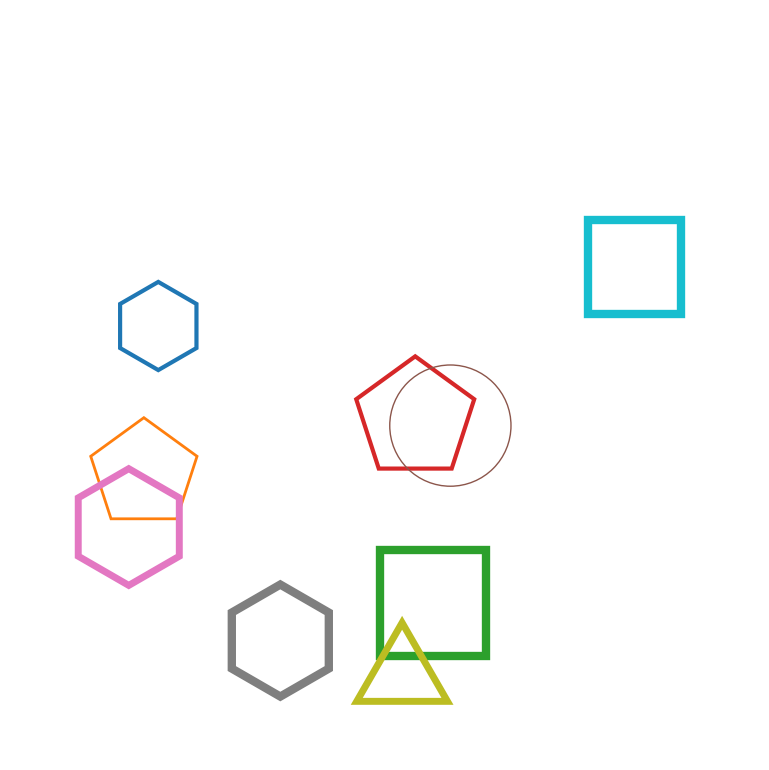[{"shape": "hexagon", "thickness": 1.5, "radius": 0.29, "center": [0.206, 0.577]}, {"shape": "pentagon", "thickness": 1, "radius": 0.36, "center": [0.187, 0.385]}, {"shape": "square", "thickness": 3, "radius": 0.34, "center": [0.563, 0.217]}, {"shape": "pentagon", "thickness": 1.5, "radius": 0.4, "center": [0.539, 0.457]}, {"shape": "circle", "thickness": 0.5, "radius": 0.39, "center": [0.585, 0.447]}, {"shape": "hexagon", "thickness": 2.5, "radius": 0.38, "center": [0.167, 0.316]}, {"shape": "hexagon", "thickness": 3, "radius": 0.36, "center": [0.364, 0.168]}, {"shape": "triangle", "thickness": 2.5, "radius": 0.34, "center": [0.522, 0.123]}, {"shape": "square", "thickness": 3, "radius": 0.3, "center": [0.824, 0.653]}]